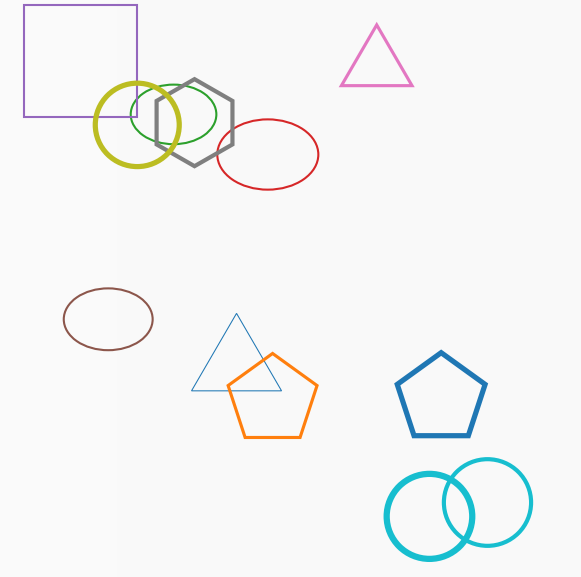[{"shape": "pentagon", "thickness": 2.5, "radius": 0.4, "center": [0.759, 0.309]}, {"shape": "triangle", "thickness": 0.5, "radius": 0.45, "center": [0.407, 0.367]}, {"shape": "pentagon", "thickness": 1.5, "radius": 0.4, "center": [0.469, 0.307]}, {"shape": "oval", "thickness": 1, "radius": 0.37, "center": [0.299, 0.801]}, {"shape": "oval", "thickness": 1, "radius": 0.43, "center": [0.461, 0.732]}, {"shape": "square", "thickness": 1, "radius": 0.49, "center": [0.138, 0.893]}, {"shape": "oval", "thickness": 1, "radius": 0.38, "center": [0.186, 0.446]}, {"shape": "triangle", "thickness": 1.5, "radius": 0.35, "center": [0.648, 0.886]}, {"shape": "hexagon", "thickness": 2, "radius": 0.38, "center": [0.335, 0.787]}, {"shape": "circle", "thickness": 2.5, "radius": 0.36, "center": [0.236, 0.783]}, {"shape": "circle", "thickness": 2, "radius": 0.38, "center": [0.839, 0.129]}, {"shape": "circle", "thickness": 3, "radius": 0.37, "center": [0.739, 0.105]}]